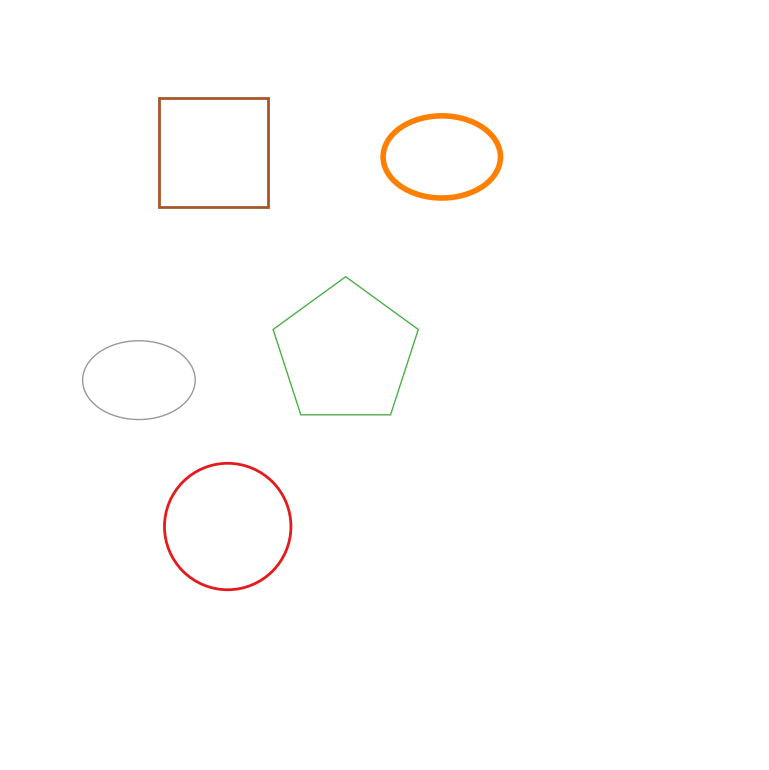[{"shape": "circle", "thickness": 1, "radius": 0.41, "center": [0.296, 0.316]}, {"shape": "pentagon", "thickness": 0.5, "radius": 0.5, "center": [0.449, 0.541]}, {"shape": "oval", "thickness": 2, "radius": 0.38, "center": [0.574, 0.796]}, {"shape": "square", "thickness": 1, "radius": 0.35, "center": [0.277, 0.802]}, {"shape": "oval", "thickness": 0.5, "radius": 0.37, "center": [0.18, 0.506]}]